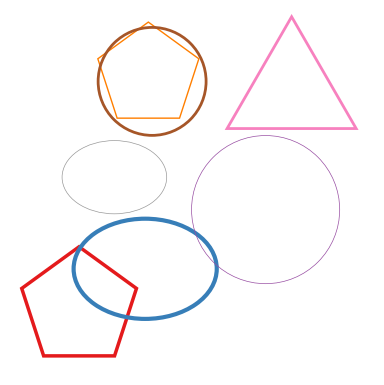[{"shape": "pentagon", "thickness": 2.5, "radius": 0.78, "center": [0.205, 0.202]}, {"shape": "oval", "thickness": 3, "radius": 0.93, "center": [0.377, 0.302]}, {"shape": "circle", "thickness": 0.5, "radius": 0.96, "center": [0.69, 0.456]}, {"shape": "pentagon", "thickness": 1, "radius": 0.69, "center": [0.385, 0.805]}, {"shape": "circle", "thickness": 2, "radius": 0.7, "center": [0.395, 0.789]}, {"shape": "triangle", "thickness": 2, "radius": 0.97, "center": [0.757, 0.763]}, {"shape": "oval", "thickness": 0.5, "radius": 0.68, "center": [0.297, 0.54]}]